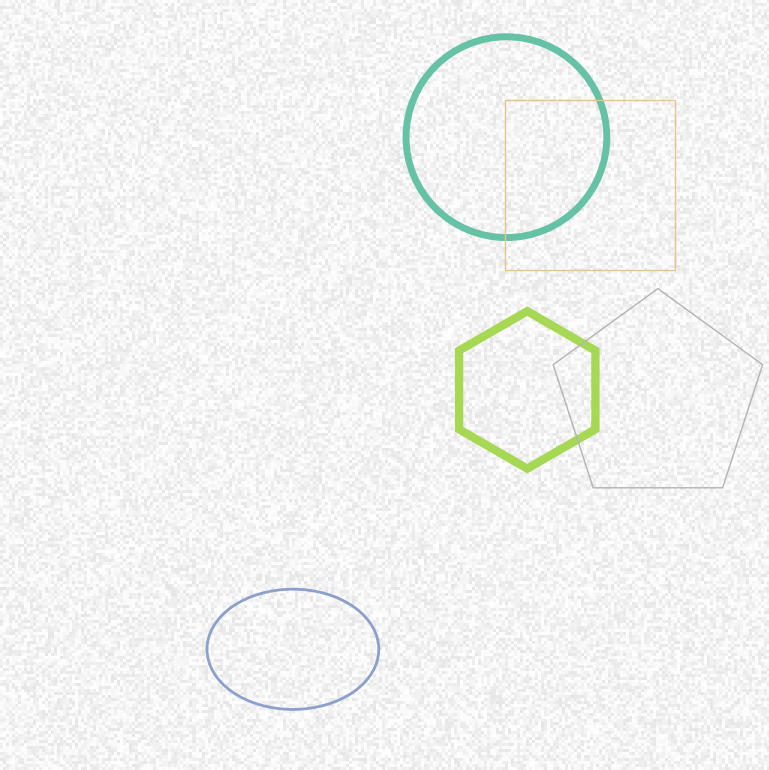[{"shape": "circle", "thickness": 2.5, "radius": 0.65, "center": [0.658, 0.822]}, {"shape": "oval", "thickness": 1, "radius": 0.56, "center": [0.38, 0.157]}, {"shape": "hexagon", "thickness": 3, "radius": 0.51, "center": [0.685, 0.494]}, {"shape": "square", "thickness": 0.5, "radius": 0.55, "center": [0.766, 0.759]}, {"shape": "pentagon", "thickness": 0.5, "radius": 0.72, "center": [0.854, 0.482]}]